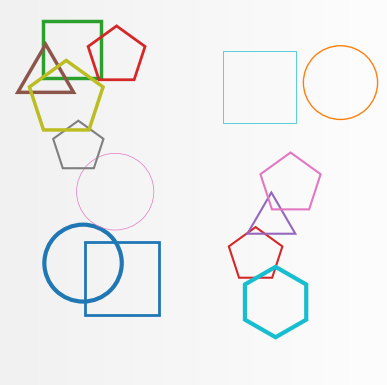[{"shape": "square", "thickness": 2, "radius": 0.48, "center": [0.315, 0.277]}, {"shape": "circle", "thickness": 3, "radius": 0.5, "center": [0.214, 0.317]}, {"shape": "circle", "thickness": 1, "radius": 0.48, "center": [0.879, 0.785]}, {"shape": "square", "thickness": 2.5, "radius": 0.37, "center": [0.186, 0.872]}, {"shape": "pentagon", "thickness": 2, "radius": 0.39, "center": [0.301, 0.855]}, {"shape": "pentagon", "thickness": 1.5, "radius": 0.36, "center": [0.66, 0.337]}, {"shape": "triangle", "thickness": 1.5, "radius": 0.36, "center": [0.7, 0.429]}, {"shape": "triangle", "thickness": 2.5, "radius": 0.42, "center": [0.118, 0.802]}, {"shape": "circle", "thickness": 0.5, "radius": 0.5, "center": [0.297, 0.502]}, {"shape": "pentagon", "thickness": 1.5, "radius": 0.41, "center": [0.75, 0.522]}, {"shape": "pentagon", "thickness": 1.5, "radius": 0.34, "center": [0.202, 0.618]}, {"shape": "pentagon", "thickness": 2.5, "radius": 0.5, "center": [0.171, 0.743]}, {"shape": "square", "thickness": 0.5, "radius": 0.47, "center": [0.669, 0.773]}, {"shape": "hexagon", "thickness": 3, "radius": 0.46, "center": [0.711, 0.215]}]